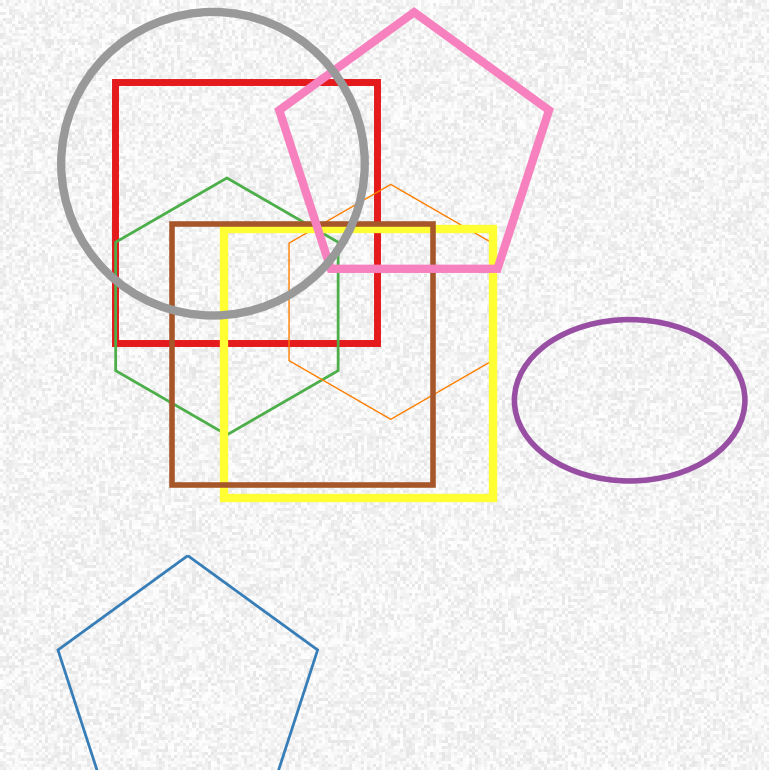[{"shape": "square", "thickness": 2.5, "radius": 0.85, "center": [0.32, 0.724]}, {"shape": "pentagon", "thickness": 1, "radius": 0.89, "center": [0.244, 0.101]}, {"shape": "hexagon", "thickness": 1, "radius": 0.83, "center": [0.295, 0.602]}, {"shape": "oval", "thickness": 2, "radius": 0.75, "center": [0.818, 0.48]}, {"shape": "hexagon", "thickness": 0.5, "radius": 0.76, "center": [0.507, 0.608]}, {"shape": "square", "thickness": 3, "radius": 0.87, "center": [0.465, 0.528]}, {"shape": "square", "thickness": 2, "radius": 0.85, "center": [0.393, 0.539]}, {"shape": "pentagon", "thickness": 3, "radius": 0.92, "center": [0.538, 0.8]}, {"shape": "circle", "thickness": 3, "radius": 0.99, "center": [0.277, 0.787]}]